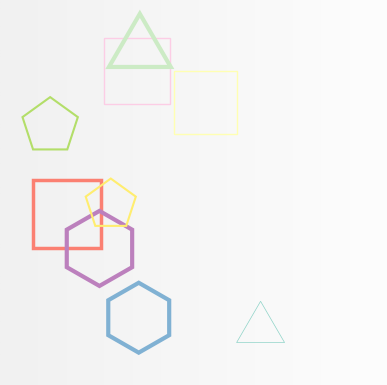[{"shape": "triangle", "thickness": 0.5, "radius": 0.36, "center": [0.672, 0.146]}, {"shape": "square", "thickness": 1, "radius": 0.41, "center": [0.53, 0.734]}, {"shape": "square", "thickness": 2.5, "radius": 0.44, "center": [0.172, 0.443]}, {"shape": "hexagon", "thickness": 3, "radius": 0.45, "center": [0.358, 0.175]}, {"shape": "pentagon", "thickness": 1.5, "radius": 0.38, "center": [0.129, 0.673]}, {"shape": "square", "thickness": 1, "radius": 0.43, "center": [0.353, 0.816]}, {"shape": "hexagon", "thickness": 3, "radius": 0.49, "center": [0.257, 0.355]}, {"shape": "triangle", "thickness": 3, "radius": 0.46, "center": [0.361, 0.872]}, {"shape": "pentagon", "thickness": 1.5, "radius": 0.34, "center": [0.286, 0.468]}]